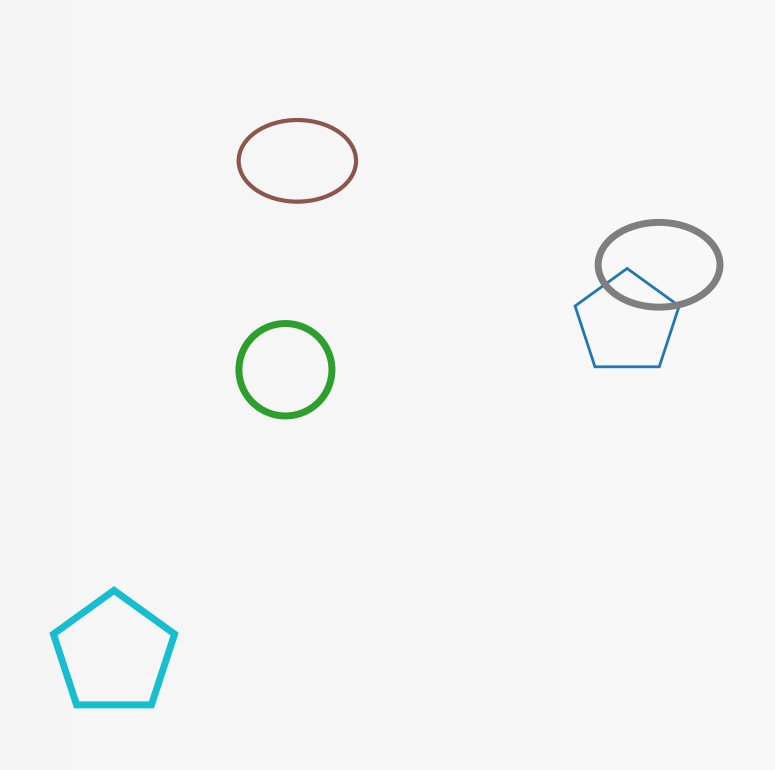[{"shape": "pentagon", "thickness": 1, "radius": 0.35, "center": [0.809, 0.581]}, {"shape": "circle", "thickness": 2.5, "radius": 0.3, "center": [0.368, 0.52]}, {"shape": "oval", "thickness": 1.5, "radius": 0.38, "center": [0.384, 0.791]}, {"shape": "oval", "thickness": 2.5, "radius": 0.39, "center": [0.85, 0.656]}, {"shape": "pentagon", "thickness": 2.5, "radius": 0.41, "center": [0.147, 0.151]}]